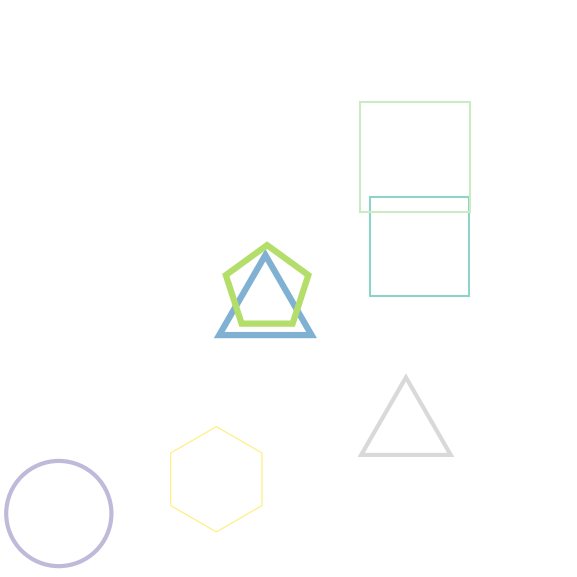[{"shape": "square", "thickness": 1, "radius": 0.43, "center": [0.727, 0.572]}, {"shape": "circle", "thickness": 2, "radius": 0.46, "center": [0.102, 0.11]}, {"shape": "triangle", "thickness": 3, "radius": 0.46, "center": [0.46, 0.465]}, {"shape": "pentagon", "thickness": 3, "radius": 0.38, "center": [0.463, 0.5]}, {"shape": "triangle", "thickness": 2, "radius": 0.45, "center": [0.703, 0.256]}, {"shape": "square", "thickness": 1, "radius": 0.48, "center": [0.719, 0.728]}, {"shape": "hexagon", "thickness": 0.5, "radius": 0.46, "center": [0.375, 0.169]}]